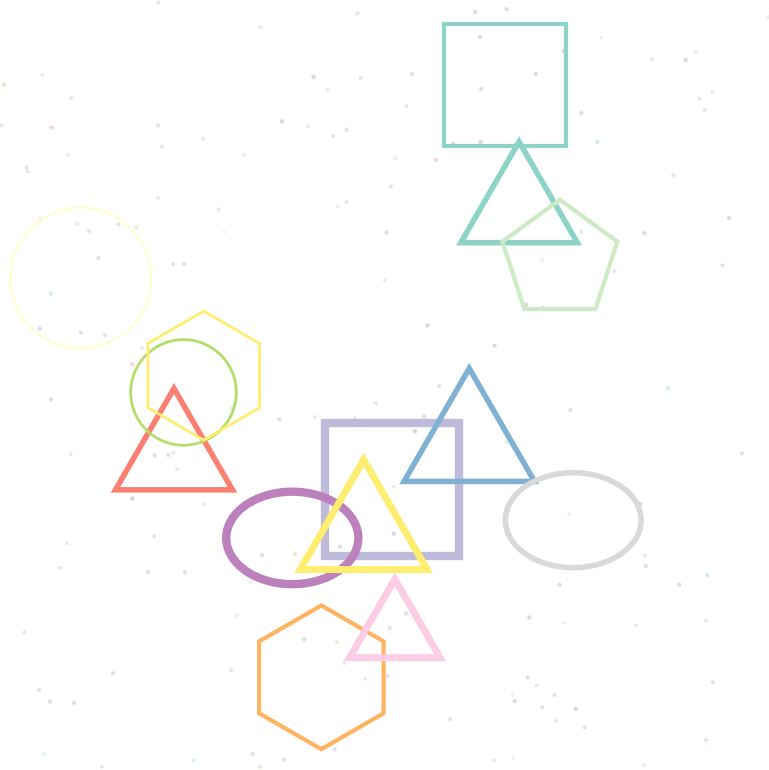[{"shape": "square", "thickness": 1.5, "radius": 0.4, "center": [0.656, 0.89]}, {"shape": "triangle", "thickness": 2, "radius": 0.44, "center": [0.674, 0.729]}, {"shape": "circle", "thickness": 0.5, "radius": 0.46, "center": [0.105, 0.639]}, {"shape": "square", "thickness": 3, "radius": 0.43, "center": [0.509, 0.364]}, {"shape": "triangle", "thickness": 2, "radius": 0.44, "center": [0.226, 0.408]}, {"shape": "triangle", "thickness": 2, "radius": 0.49, "center": [0.609, 0.424]}, {"shape": "hexagon", "thickness": 1.5, "radius": 0.47, "center": [0.417, 0.12]}, {"shape": "circle", "thickness": 1, "radius": 0.34, "center": [0.238, 0.49]}, {"shape": "triangle", "thickness": 2.5, "radius": 0.34, "center": [0.513, 0.18]}, {"shape": "oval", "thickness": 2, "radius": 0.44, "center": [0.744, 0.324]}, {"shape": "oval", "thickness": 3, "radius": 0.43, "center": [0.38, 0.301]}, {"shape": "pentagon", "thickness": 1.5, "radius": 0.39, "center": [0.727, 0.662]}, {"shape": "hexagon", "thickness": 1, "radius": 0.42, "center": [0.265, 0.512]}, {"shape": "triangle", "thickness": 2.5, "radius": 0.48, "center": [0.472, 0.308]}]